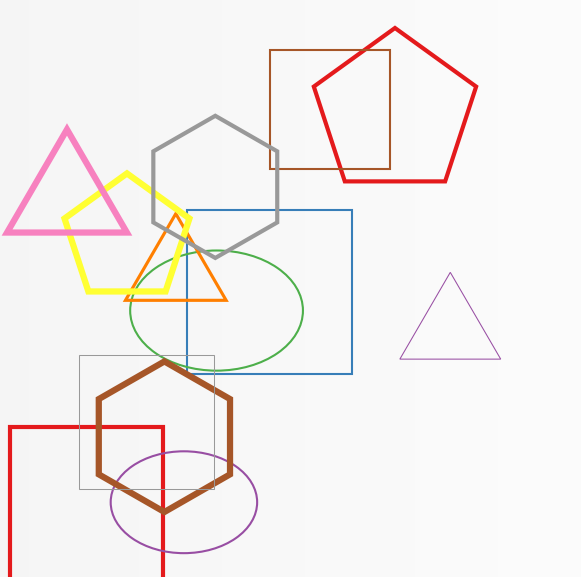[{"shape": "pentagon", "thickness": 2, "radius": 0.73, "center": [0.68, 0.804]}, {"shape": "square", "thickness": 2, "radius": 0.66, "center": [0.149, 0.128]}, {"shape": "square", "thickness": 1, "radius": 0.71, "center": [0.464, 0.493]}, {"shape": "oval", "thickness": 1, "radius": 0.74, "center": [0.373, 0.461]}, {"shape": "oval", "thickness": 1, "radius": 0.63, "center": [0.316, 0.129]}, {"shape": "triangle", "thickness": 0.5, "radius": 0.5, "center": [0.775, 0.427]}, {"shape": "triangle", "thickness": 1.5, "radius": 0.5, "center": [0.302, 0.529]}, {"shape": "pentagon", "thickness": 3, "radius": 0.56, "center": [0.218, 0.586]}, {"shape": "hexagon", "thickness": 3, "radius": 0.65, "center": [0.283, 0.243]}, {"shape": "square", "thickness": 1, "radius": 0.52, "center": [0.568, 0.81]}, {"shape": "triangle", "thickness": 3, "radius": 0.6, "center": [0.115, 0.656]}, {"shape": "square", "thickness": 0.5, "radius": 0.58, "center": [0.253, 0.269]}, {"shape": "hexagon", "thickness": 2, "radius": 0.62, "center": [0.37, 0.676]}]